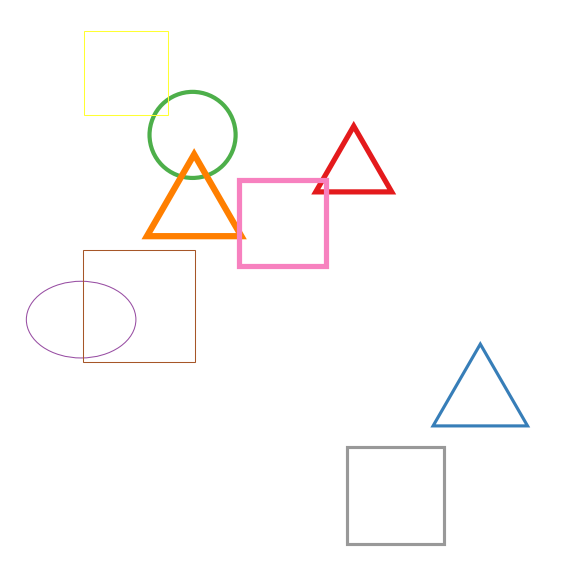[{"shape": "triangle", "thickness": 2.5, "radius": 0.38, "center": [0.613, 0.705]}, {"shape": "triangle", "thickness": 1.5, "radius": 0.47, "center": [0.832, 0.309]}, {"shape": "circle", "thickness": 2, "radius": 0.37, "center": [0.333, 0.766]}, {"shape": "oval", "thickness": 0.5, "radius": 0.47, "center": [0.14, 0.446]}, {"shape": "triangle", "thickness": 3, "radius": 0.47, "center": [0.336, 0.637]}, {"shape": "square", "thickness": 0.5, "radius": 0.36, "center": [0.218, 0.872]}, {"shape": "square", "thickness": 0.5, "radius": 0.49, "center": [0.241, 0.469]}, {"shape": "square", "thickness": 2.5, "radius": 0.37, "center": [0.49, 0.613]}, {"shape": "square", "thickness": 1.5, "radius": 0.42, "center": [0.684, 0.142]}]